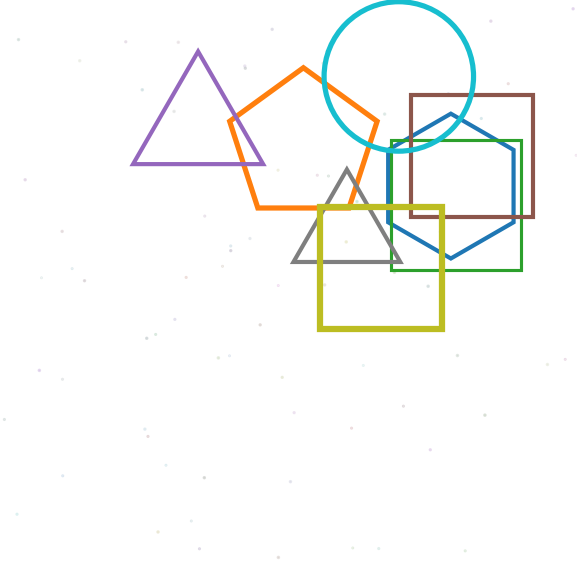[{"shape": "hexagon", "thickness": 2, "radius": 0.63, "center": [0.781, 0.677]}, {"shape": "pentagon", "thickness": 2.5, "radius": 0.67, "center": [0.525, 0.748]}, {"shape": "square", "thickness": 1.5, "radius": 0.56, "center": [0.79, 0.645]}, {"shape": "triangle", "thickness": 2, "radius": 0.65, "center": [0.343, 0.78]}, {"shape": "square", "thickness": 2, "radius": 0.53, "center": [0.818, 0.729]}, {"shape": "triangle", "thickness": 2, "radius": 0.53, "center": [0.601, 0.599]}, {"shape": "square", "thickness": 3, "radius": 0.53, "center": [0.66, 0.535]}, {"shape": "circle", "thickness": 2.5, "radius": 0.65, "center": [0.691, 0.867]}]